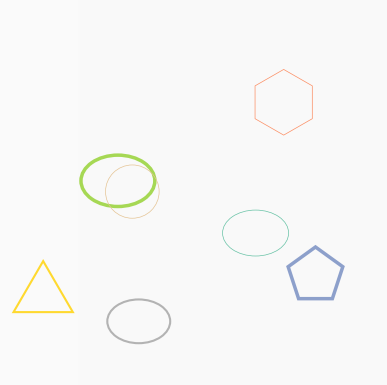[{"shape": "oval", "thickness": 0.5, "radius": 0.43, "center": [0.66, 0.395]}, {"shape": "hexagon", "thickness": 0.5, "radius": 0.43, "center": [0.732, 0.734]}, {"shape": "pentagon", "thickness": 2.5, "radius": 0.37, "center": [0.814, 0.284]}, {"shape": "oval", "thickness": 2.5, "radius": 0.48, "center": [0.304, 0.53]}, {"shape": "triangle", "thickness": 1.5, "radius": 0.44, "center": [0.111, 0.233]}, {"shape": "circle", "thickness": 0.5, "radius": 0.35, "center": [0.341, 0.502]}, {"shape": "oval", "thickness": 1.5, "radius": 0.41, "center": [0.358, 0.165]}]